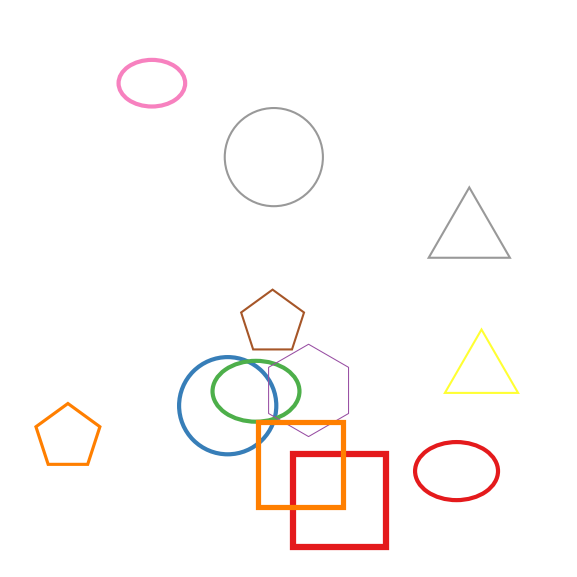[{"shape": "oval", "thickness": 2, "radius": 0.36, "center": [0.791, 0.183]}, {"shape": "square", "thickness": 3, "radius": 0.4, "center": [0.587, 0.133]}, {"shape": "circle", "thickness": 2, "radius": 0.42, "center": [0.394, 0.297]}, {"shape": "oval", "thickness": 2, "radius": 0.38, "center": [0.443, 0.322]}, {"shape": "hexagon", "thickness": 0.5, "radius": 0.4, "center": [0.534, 0.323]}, {"shape": "square", "thickness": 2.5, "radius": 0.37, "center": [0.52, 0.195]}, {"shape": "pentagon", "thickness": 1.5, "radius": 0.29, "center": [0.118, 0.242]}, {"shape": "triangle", "thickness": 1, "radius": 0.37, "center": [0.834, 0.355]}, {"shape": "pentagon", "thickness": 1, "radius": 0.29, "center": [0.472, 0.44]}, {"shape": "oval", "thickness": 2, "radius": 0.29, "center": [0.263, 0.855]}, {"shape": "triangle", "thickness": 1, "radius": 0.41, "center": [0.813, 0.593]}, {"shape": "circle", "thickness": 1, "radius": 0.42, "center": [0.474, 0.727]}]